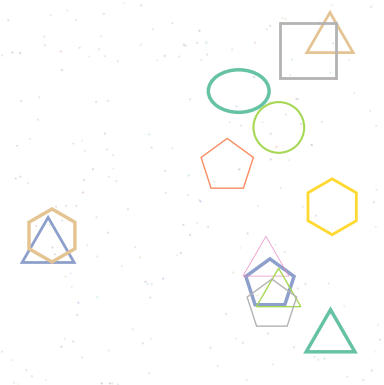[{"shape": "oval", "thickness": 2.5, "radius": 0.39, "center": [0.62, 0.763]}, {"shape": "triangle", "thickness": 2.5, "radius": 0.36, "center": [0.859, 0.123]}, {"shape": "pentagon", "thickness": 1, "radius": 0.36, "center": [0.59, 0.569]}, {"shape": "pentagon", "thickness": 2.5, "radius": 0.33, "center": [0.701, 0.262]}, {"shape": "triangle", "thickness": 2, "radius": 0.39, "center": [0.125, 0.357]}, {"shape": "triangle", "thickness": 0.5, "radius": 0.34, "center": [0.691, 0.317]}, {"shape": "circle", "thickness": 1.5, "radius": 0.33, "center": [0.724, 0.669]}, {"shape": "triangle", "thickness": 1, "radius": 0.33, "center": [0.724, 0.237]}, {"shape": "hexagon", "thickness": 2, "radius": 0.36, "center": [0.863, 0.463]}, {"shape": "hexagon", "thickness": 2.5, "radius": 0.34, "center": [0.135, 0.388]}, {"shape": "triangle", "thickness": 2, "radius": 0.35, "center": [0.857, 0.898]}, {"shape": "square", "thickness": 2, "radius": 0.36, "center": [0.8, 0.869]}, {"shape": "pentagon", "thickness": 1, "radius": 0.34, "center": [0.706, 0.208]}]